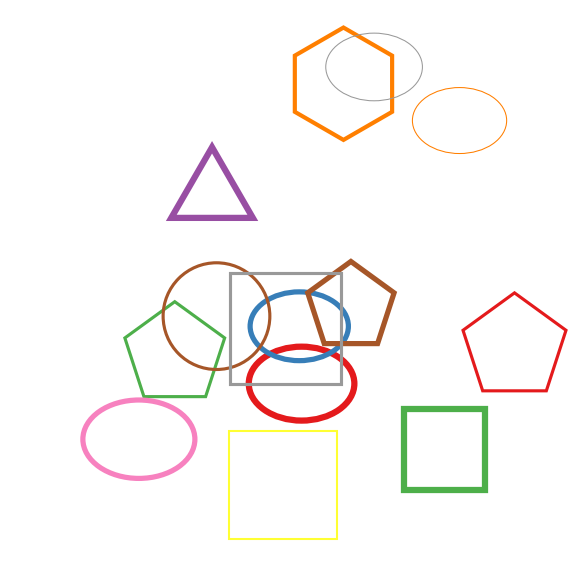[{"shape": "pentagon", "thickness": 1.5, "radius": 0.47, "center": [0.891, 0.398]}, {"shape": "oval", "thickness": 3, "radius": 0.46, "center": [0.522, 0.335]}, {"shape": "oval", "thickness": 2.5, "radius": 0.43, "center": [0.518, 0.434]}, {"shape": "square", "thickness": 3, "radius": 0.35, "center": [0.77, 0.221]}, {"shape": "pentagon", "thickness": 1.5, "radius": 0.45, "center": [0.303, 0.386]}, {"shape": "triangle", "thickness": 3, "radius": 0.41, "center": [0.367, 0.663]}, {"shape": "hexagon", "thickness": 2, "radius": 0.49, "center": [0.595, 0.854]}, {"shape": "oval", "thickness": 0.5, "radius": 0.41, "center": [0.796, 0.79]}, {"shape": "square", "thickness": 1, "radius": 0.47, "center": [0.49, 0.159]}, {"shape": "circle", "thickness": 1.5, "radius": 0.46, "center": [0.375, 0.452]}, {"shape": "pentagon", "thickness": 2.5, "radius": 0.39, "center": [0.608, 0.468]}, {"shape": "oval", "thickness": 2.5, "radius": 0.48, "center": [0.24, 0.239]}, {"shape": "square", "thickness": 1.5, "radius": 0.48, "center": [0.494, 0.43]}, {"shape": "oval", "thickness": 0.5, "radius": 0.42, "center": [0.648, 0.883]}]